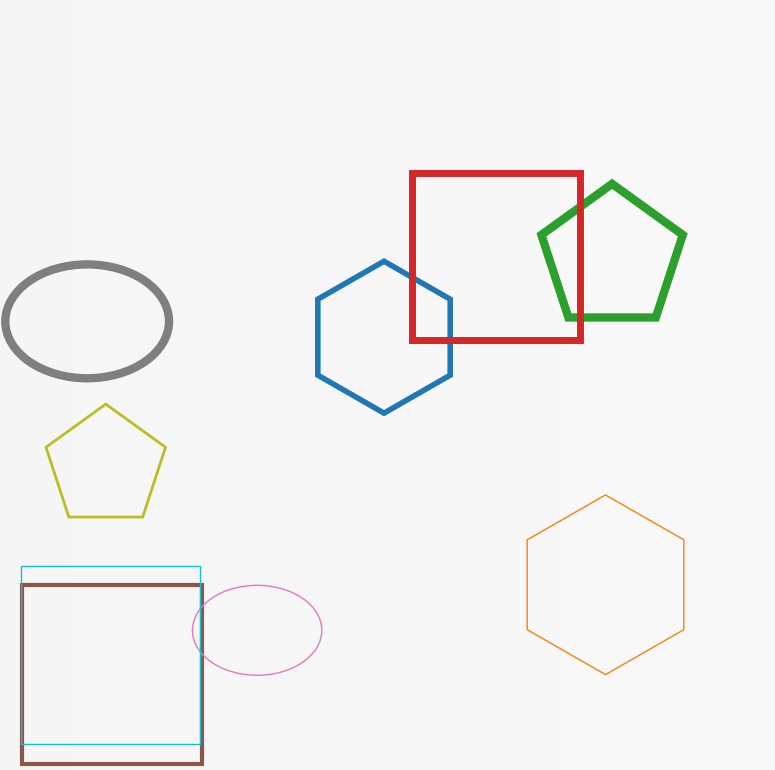[{"shape": "hexagon", "thickness": 2, "radius": 0.49, "center": [0.495, 0.562]}, {"shape": "hexagon", "thickness": 0.5, "radius": 0.58, "center": [0.781, 0.241]}, {"shape": "pentagon", "thickness": 3, "radius": 0.48, "center": [0.79, 0.665]}, {"shape": "square", "thickness": 2.5, "radius": 0.54, "center": [0.641, 0.666]}, {"shape": "square", "thickness": 1.5, "radius": 0.58, "center": [0.144, 0.124]}, {"shape": "oval", "thickness": 0.5, "radius": 0.42, "center": [0.332, 0.181]}, {"shape": "oval", "thickness": 3, "radius": 0.53, "center": [0.112, 0.583]}, {"shape": "pentagon", "thickness": 1, "radius": 0.41, "center": [0.136, 0.394]}, {"shape": "square", "thickness": 0.5, "radius": 0.58, "center": [0.143, 0.15]}]